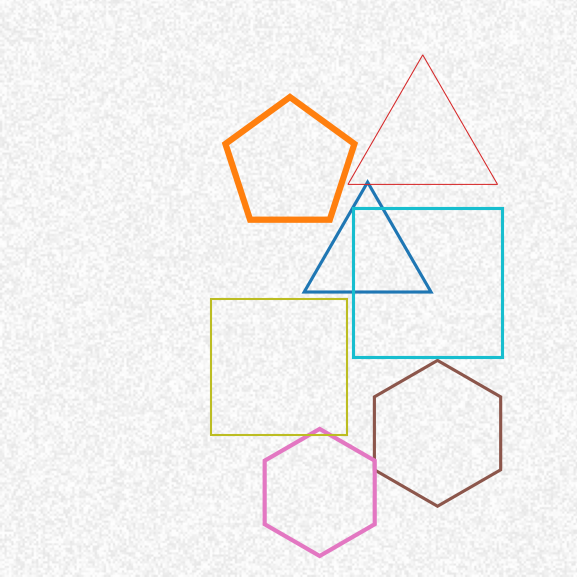[{"shape": "triangle", "thickness": 1.5, "radius": 0.63, "center": [0.637, 0.557]}, {"shape": "pentagon", "thickness": 3, "radius": 0.59, "center": [0.502, 0.714]}, {"shape": "triangle", "thickness": 0.5, "radius": 0.75, "center": [0.732, 0.755]}, {"shape": "hexagon", "thickness": 1.5, "radius": 0.63, "center": [0.758, 0.249]}, {"shape": "hexagon", "thickness": 2, "radius": 0.55, "center": [0.554, 0.146]}, {"shape": "square", "thickness": 1, "radius": 0.59, "center": [0.483, 0.364]}, {"shape": "square", "thickness": 1.5, "radius": 0.65, "center": [0.741, 0.51]}]